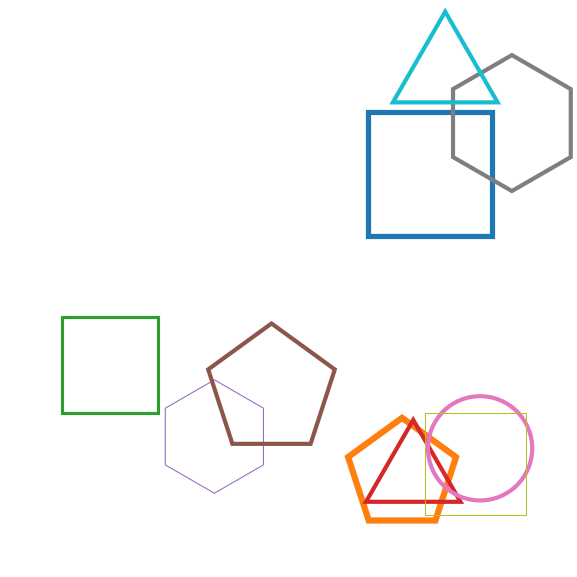[{"shape": "square", "thickness": 2.5, "radius": 0.54, "center": [0.745, 0.698]}, {"shape": "pentagon", "thickness": 3, "radius": 0.49, "center": [0.696, 0.177]}, {"shape": "square", "thickness": 1.5, "radius": 0.41, "center": [0.19, 0.367]}, {"shape": "triangle", "thickness": 2, "radius": 0.47, "center": [0.716, 0.177]}, {"shape": "hexagon", "thickness": 0.5, "radius": 0.49, "center": [0.371, 0.243]}, {"shape": "pentagon", "thickness": 2, "radius": 0.58, "center": [0.47, 0.324]}, {"shape": "circle", "thickness": 2, "radius": 0.45, "center": [0.831, 0.223]}, {"shape": "hexagon", "thickness": 2, "radius": 0.59, "center": [0.886, 0.786]}, {"shape": "square", "thickness": 0.5, "radius": 0.44, "center": [0.823, 0.196]}, {"shape": "triangle", "thickness": 2, "radius": 0.52, "center": [0.771, 0.874]}]